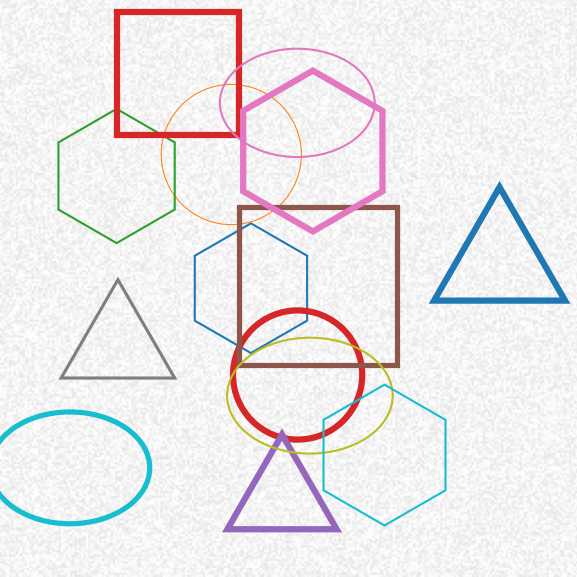[{"shape": "hexagon", "thickness": 1, "radius": 0.56, "center": [0.435, 0.5]}, {"shape": "triangle", "thickness": 3, "radius": 0.65, "center": [0.865, 0.544]}, {"shape": "circle", "thickness": 0.5, "radius": 0.61, "center": [0.401, 0.732]}, {"shape": "hexagon", "thickness": 1, "radius": 0.58, "center": [0.202, 0.694]}, {"shape": "circle", "thickness": 3, "radius": 0.56, "center": [0.515, 0.35]}, {"shape": "square", "thickness": 3, "radius": 0.53, "center": [0.308, 0.872]}, {"shape": "triangle", "thickness": 3, "radius": 0.55, "center": [0.488, 0.137]}, {"shape": "square", "thickness": 2.5, "radius": 0.68, "center": [0.55, 0.503]}, {"shape": "hexagon", "thickness": 3, "radius": 0.7, "center": [0.542, 0.738]}, {"shape": "oval", "thickness": 1, "radius": 0.67, "center": [0.515, 0.821]}, {"shape": "triangle", "thickness": 1.5, "radius": 0.57, "center": [0.204, 0.401]}, {"shape": "oval", "thickness": 1, "radius": 0.72, "center": [0.537, 0.314]}, {"shape": "hexagon", "thickness": 1, "radius": 0.61, "center": [0.666, 0.211]}, {"shape": "oval", "thickness": 2.5, "radius": 0.69, "center": [0.121, 0.189]}]